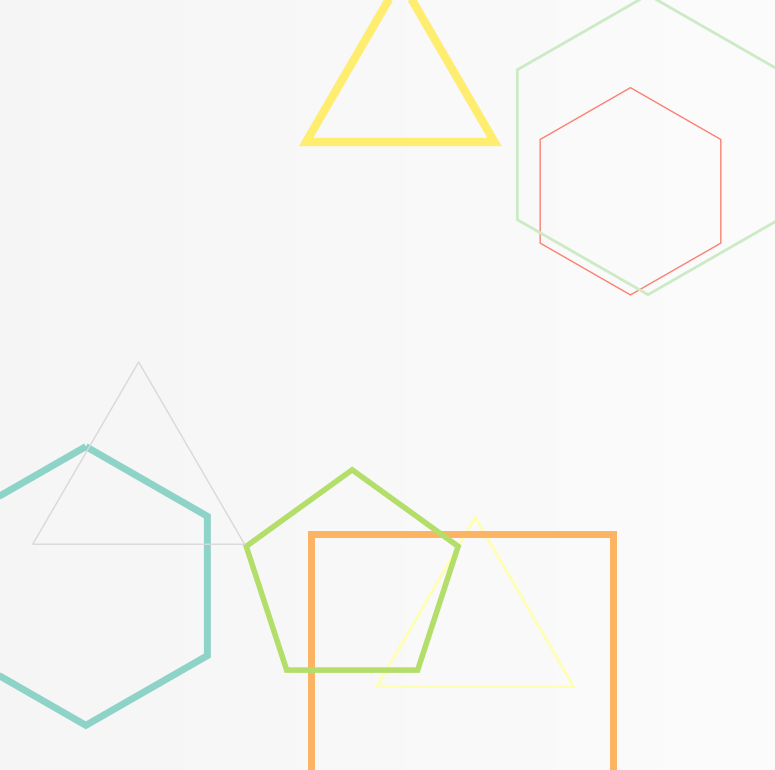[{"shape": "hexagon", "thickness": 2.5, "radius": 0.91, "center": [0.111, 0.239]}, {"shape": "triangle", "thickness": 1, "radius": 0.73, "center": [0.613, 0.182]}, {"shape": "hexagon", "thickness": 0.5, "radius": 0.67, "center": [0.814, 0.752]}, {"shape": "square", "thickness": 2.5, "radius": 0.97, "center": [0.596, 0.112]}, {"shape": "pentagon", "thickness": 2, "radius": 0.72, "center": [0.454, 0.246]}, {"shape": "triangle", "thickness": 0.5, "radius": 0.79, "center": [0.179, 0.372]}, {"shape": "hexagon", "thickness": 1, "radius": 0.97, "center": [0.836, 0.812]}, {"shape": "triangle", "thickness": 3, "radius": 0.7, "center": [0.516, 0.886]}]